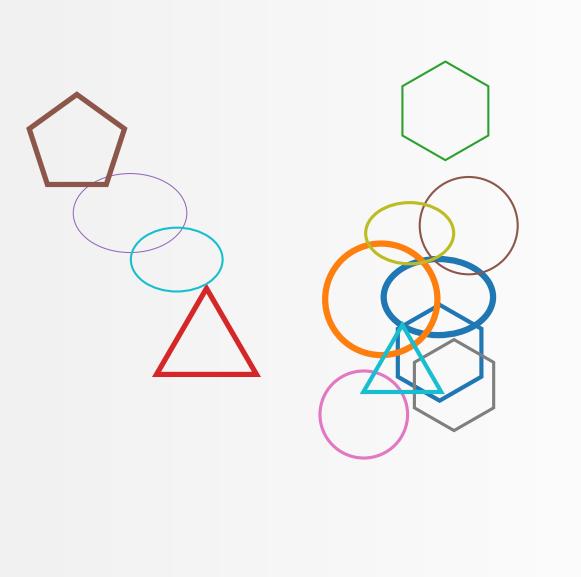[{"shape": "hexagon", "thickness": 2, "radius": 0.42, "center": [0.756, 0.388]}, {"shape": "oval", "thickness": 3, "radius": 0.47, "center": [0.754, 0.485]}, {"shape": "circle", "thickness": 3, "radius": 0.48, "center": [0.656, 0.481]}, {"shape": "hexagon", "thickness": 1, "radius": 0.43, "center": [0.766, 0.807]}, {"shape": "triangle", "thickness": 2.5, "radius": 0.5, "center": [0.355, 0.4]}, {"shape": "oval", "thickness": 0.5, "radius": 0.49, "center": [0.224, 0.63]}, {"shape": "pentagon", "thickness": 2.5, "radius": 0.43, "center": [0.132, 0.749]}, {"shape": "circle", "thickness": 1, "radius": 0.42, "center": [0.806, 0.608]}, {"shape": "circle", "thickness": 1.5, "radius": 0.38, "center": [0.626, 0.281]}, {"shape": "hexagon", "thickness": 1.5, "radius": 0.39, "center": [0.781, 0.332]}, {"shape": "oval", "thickness": 1.5, "radius": 0.38, "center": [0.705, 0.595]}, {"shape": "triangle", "thickness": 2, "radius": 0.39, "center": [0.692, 0.359]}, {"shape": "oval", "thickness": 1, "radius": 0.39, "center": [0.304, 0.55]}]